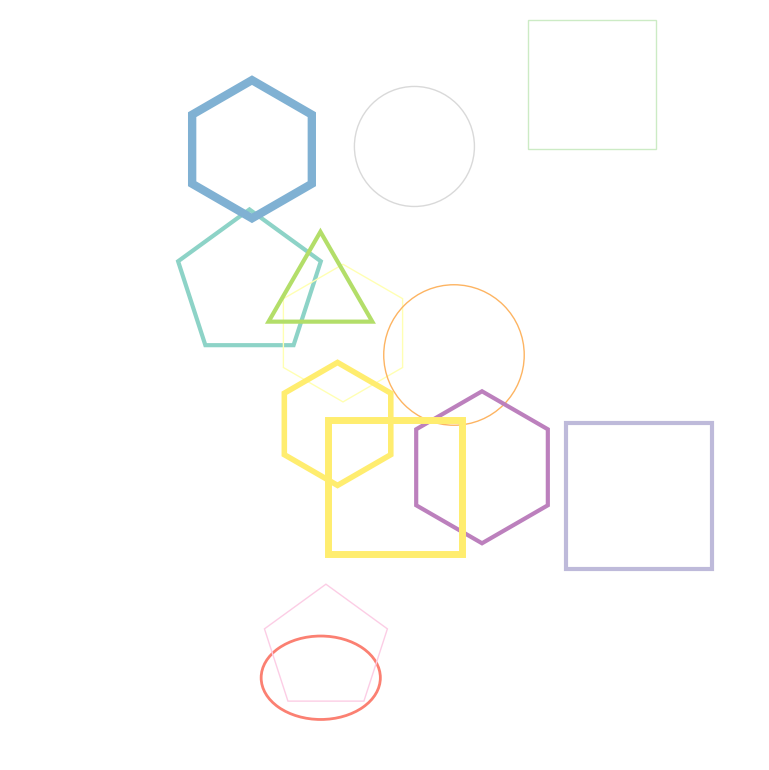[{"shape": "pentagon", "thickness": 1.5, "radius": 0.49, "center": [0.324, 0.631]}, {"shape": "hexagon", "thickness": 0.5, "radius": 0.45, "center": [0.445, 0.567]}, {"shape": "square", "thickness": 1.5, "radius": 0.47, "center": [0.83, 0.356]}, {"shape": "oval", "thickness": 1, "radius": 0.39, "center": [0.417, 0.12]}, {"shape": "hexagon", "thickness": 3, "radius": 0.45, "center": [0.327, 0.806]}, {"shape": "circle", "thickness": 0.5, "radius": 0.46, "center": [0.59, 0.539]}, {"shape": "triangle", "thickness": 1.5, "radius": 0.39, "center": [0.416, 0.621]}, {"shape": "pentagon", "thickness": 0.5, "radius": 0.42, "center": [0.423, 0.157]}, {"shape": "circle", "thickness": 0.5, "radius": 0.39, "center": [0.538, 0.81]}, {"shape": "hexagon", "thickness": 1.5, "radius": 0.49, "center": [0.626, 0.393]}, {"shape": "square", "thickness": 0.5, "radius": 0.42, "center": [0.769, 0.89]}, {"shape": "square", "thickness": 2.5, "radius": 0.44, "center": [0.513, 0.367]}, {"shape": "hexagon", "thickness": 2, "radius": 0.4, "center": [0.438, 0.449]}]